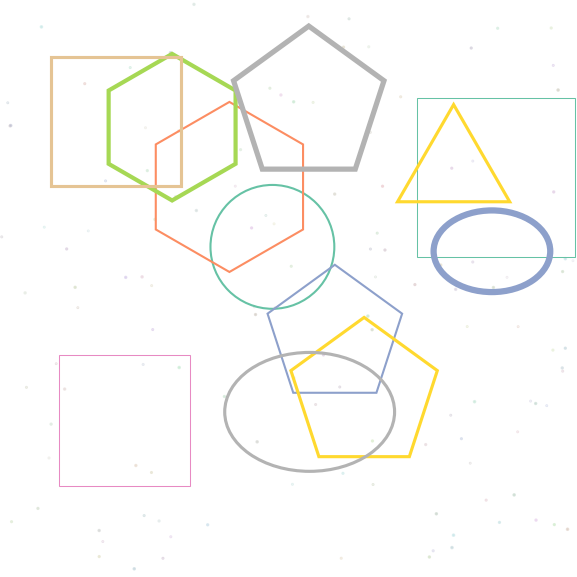[{"shape": "circle", "thickness": 1, "radius": 0.54, "center": [0.472, 0.572]}, {"shape": "square", "thickness": 0.5, "radius": 0.69, "center": [0.859, 0.692]}, {"shape": "hexagon", "thickness": 1, "radius": 0.74, "center": [0.397, 0.675]}, {"shape": "pentagon", "thickness": 1, "radius": 0.61, "center": [0.58, 0.418]}, {"shape": "oval", "thickness": 3, "radius": 0.5, "center": [0.852, 0.564]}, {"shape": "square", "thickness": 0.5, "radius": 0.57, "center": [0.215, 0.272]}, {"shape": "hexagon", "thickness": 2, "radius": 0.63, "center": [0.298, 0.779]}, {"shape": "triangle", "thickness": 1.5, "radius": 0.56, "center": [0.785, 0.706]}, {"shape": "pentagon", "thickness": 1.5, "radius": 0.67, "center": [0.631, 0.316]}, {"shape": "square", "thickness": 1.5, "radius": 0.56, "center": [0.201, 0.789]}, {"shape": "pentagon", "thickness": 2.5, "radius": 0.68, "center": [0.535, 0.817]}, {"shape": "oval", "thickness": 1.5, "radius": 0.74, "center": [0.536, 0.286]}]